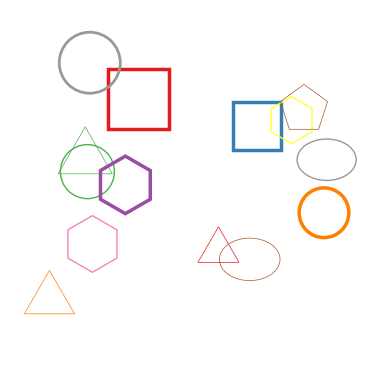[{"shape": "triangle", "thickness": 0.5, "radius": 0.31, "center": [0.567, 0.349]}, {"shape": "square", "thickness": 2.5, "radius": 0.4, "center": [0.36, 0.743]}, {"shape": "square", "thickness": 2.5, "radius": 0.31, "center": [0.668, 0.672]}, {"shape": "circle", "thickness": 1, "radius": 0.35, "center": [0.227, 0.554]}, {"shape": "triangle", "thickness": 0.5, "radius": 0.41, "center": [0.221, 0.589]}, {"shape": "hexagon", "thickness": 2.5, "radius": 0.37, "center": [0.326, 0.52]}, {"shape": "triangle", "thickness": 0.5, "radius": 0.38, "center": [0.128, 0.222]}, {"shape": "circle", "thickness": 2.5, "radius": 0.32, "center": [0.842, 0.447]}, {"shape": "hexagon", "thickness": 1, "radius": 0.31, "center": [0.757, 0.688]}, {"shape": "oval", "thickness": 0.5, "radius": 0.39, "center": [0.649, 0.326]}, {"shape": "pentagon", "thickness": 0.5, "radius": 0.32, "center": [0.79, 0.716]}, {"shape": "hexagon", "thickness": 1, "radius": 0.37, "center": [0.24, 0.366]}, {"shape": "circle", "thickness": 2, "radius": 0.4, "center": [0.233, 0.837]}, {"shape": "oval", "thickness": 1, "radius": 0.38, "center": [0.848, 0.585]}]